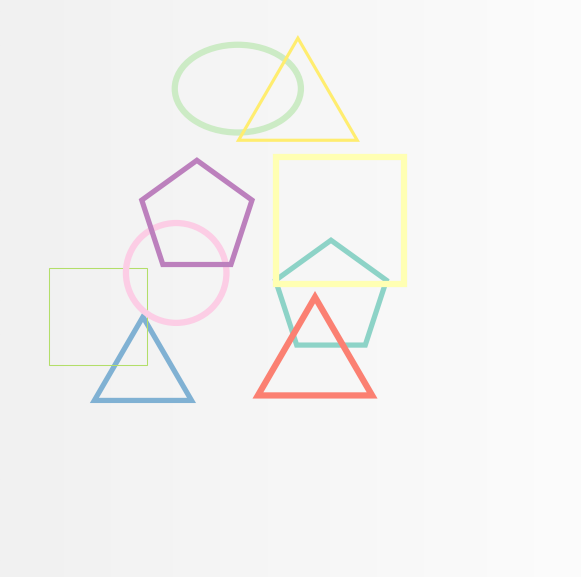[{"shape": "pentagon", "thickness": 2.5, "radius": 0.5, "center": [0.569, 0.483]}, {"shape": "square", "thickness": 3, "radius": 0.55, "center": [0.585, 0.617]}, {"shape": "triangle", "thickness": 3, "radius": 0.57, "center": [0.542, 0.371]}, {"shape": "triangle", "thickness": 2.5, "radius": 0.48, "center": [0.246, 0.354]}, {"shape": "square", "thickness": 0.5, "radius": 0.42, "center": [0.169, 0.451]}, {"shape": "circle", "thickness": 3, "radius": 0.43, "center": [0.303, 0.526]}, {"shape": "pentagon", "thickness": 2.5, "radius": 0.5, "center": [0.339, 0.622]}, {"shape": "oval", "thickness": 3, "radius": 0.54, "center": [0.409, 0.846]}, {"shape": "triangle", "thickness": 1.5, "radius": 0.59, "center": [0.513, 0.815]}]